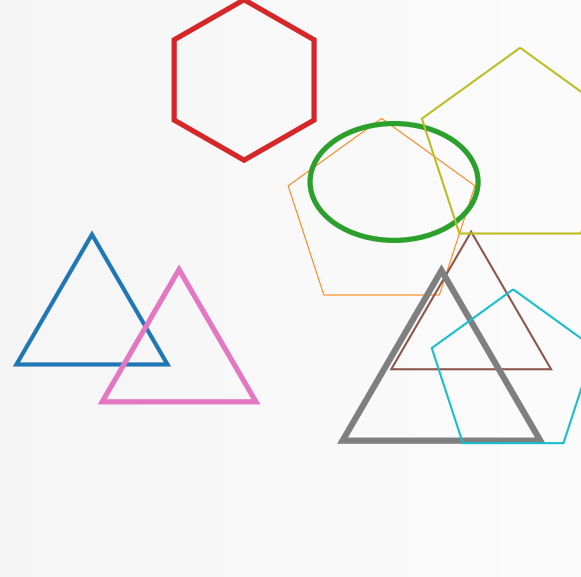[{"shape": "triangle", "thickness": 2, "radius": 0.75, "center": [0.158, 0.443]}, {"shape": "pentagon", "thickness": 0.5, "radius": 0.85, "center": [0.656, 0.625]}, {"shape": "oval", "thickness": 2.5, "radius": 0.72, "center": [0.678, 0.684]}, {"shape": "hexagon", "thickness": 2.5, "radius": 0.69, "center": [0.42, 0.861]}, {"shape": "triangle", "thickness": 1, "radius": 0.79, "center": [0.811, 0.439]}, {"shape": "triangle", "thickness": 2.5, "radius": 0.76, "center": [0.308, 0.38]}, {"shape": "triangle", "thickness": 3, "radius": 0.98, "center": [0.76, 0.334]}, {"shape": "pentagon", "thickness": 1, "radius": 0.89, "center": [0.895, 0.739]}, {"shape": "pentagon", "thickness": 1, "radius": 0.74, "center": [0.883, 0.351]}]